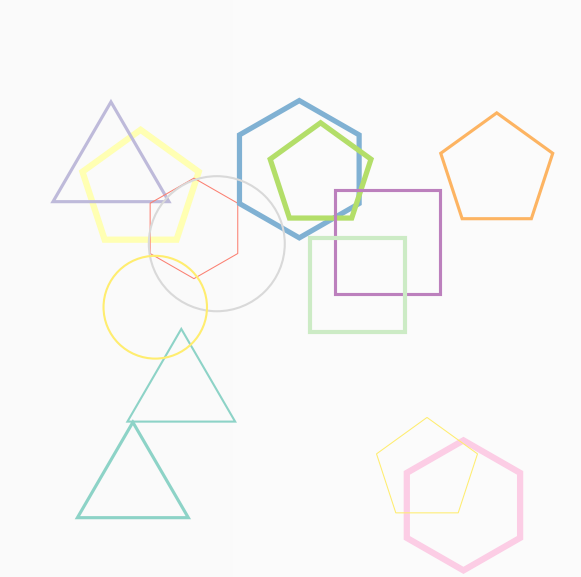[{"shape": "triangle", "thickness": 1.5, "radius": 0.55, "center": [0.229, 0.158]}, {"shape": "triangle", "thickness": 1, "radius": 0.53, "center": [0.312, 0.323]}, {"shape": "pentagon", "thickness": 3, "radius": 0.53, "center": [0.242, 0.669]}, {"shape": "triangle", "thickness": 1.5, "radius": 0.58, "center": [0.191, 0.708]}, {"shape": "hexagon", "thickness": 0.5, "radius": 0.44, "center": [0.334, 0.604]}, {"shape": "hexagon", "thickness": 2.5, "radius": 0.59, "center": [0.515, 0.706]}, {"shape": "pentagon", "thickness": 1.5, "radius": 0.51, "center": [0.855, 0.702]}, {"shape": "pentagon", "thickness": 2.5, "radius": 0.46, "center": [0.552, 0.695]}, {"shape": "hexagon", "thickness": 3, "radius": 0.56, "center": [0.797, 0.124]}, {"shape": "circle", "thickness": 1, "radius": 0.58, "center": [0.373, 0.577]}, {"shape": "square", "thickness": 1.5, "radius": 0.45, "center": [0.667, 0.58]}, {"shape": "square", "thickness": 2, "radius": 0.41, "center": [0.615, 0.505]}, {"shape": "circle", "thickness": 1, "radius": 0.44, "center": [0.267, 0.467]}, {"shape": "pentagon", "thickness": 0.5, "radius": 0.46, "center": [0.735, 0.185]}]